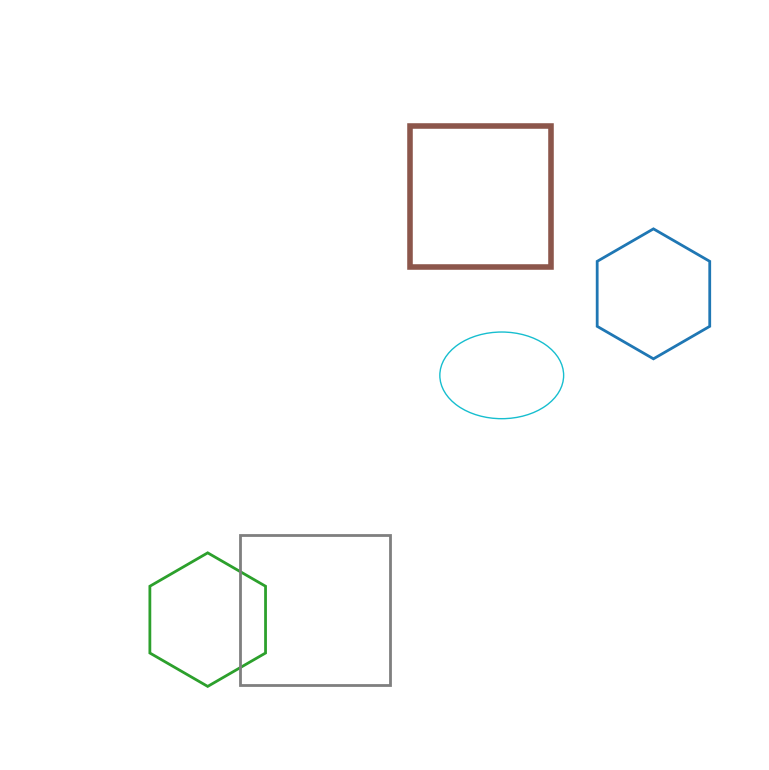[{"shape": "hexagon", "thickness": 1, "radius": 0.42, "center": [0.849, 0.618]}, {"shape": "hexagon", "thickness": 1, "radius": 0.43, "center": [0.27, 0.195]}, {"shape": "square", "thickness": 2, "radius": 0.46, "center": [0.624, 0.745]}, {"shape": "square", "thickness": 1, "radius": 0.49, "center": [0.409, 0.208]}, {"shape": "oval", "thickness": 0.5, "radius": 0.4, "center": [0.652, 0.513]}]